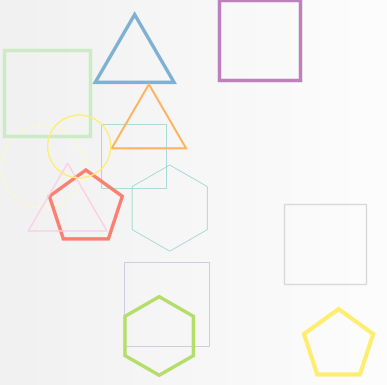[{"shape": "square", "thickness": 0.5, "radius": 0.42, "center": [0.344, 0.595]}, {"shape": "hexagon", "thickness": 0.5, "radius": 0.56, "center": [0.438, 0.459]}, {"shape": "circle", "thickness": 0.5, "radius": 0.54, "center": [0.112, 0.568]}, {"shape": "square", "thickness": 0.5, "radius": 0.55, "center": [0.43, 0.21]}, {"shape": "pentagon", "thickness": 2.5, "radius": 0.49, "center": [0.222, 0.46]}, {"shape": "triangle", "thickness": 2.5, "radius": 0.59, "center": [0.347, 0.845]}, {"shape": "triangle", "thickness": 1.5, "radius": 0.55, "center": [0.384, 0.67]}, {"shape": "hexagon", "thickness": 2.5, "radius": 0.51, "center": [0.411, 0.127]}, {"shape": "triangle", "thickness": 1, "radius": 0.59, "center": [0.174, 0.459]}, {"shape": "square", "thickness": 1, "radius": 0.53, "center": [0.839, 0.366]}, {"shape": "square", "thickness": 2.5, "radius": 0.52, "center": [0.669, 0.897]}, {"shape": "square", "thickness": 2.5, "radius": 0.56, "center": [0.121, 0.76]}, {"shape": "circle", "thickness": 1, "radius": 0.41, "center": [0.204, 0.62]}, {"shape": "pentagon", "thickness": 3, "radius": 0.47, "center": [0.874, 0.103]}]